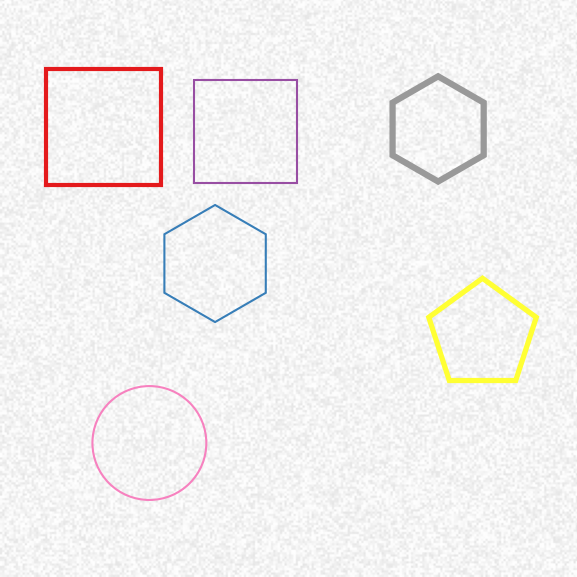[{"shape": "square", "thickness": 2, "radius": 0.5, "center": [0.179, 0.779]}, {"shape": "hexagon", "thickness": 1, "radius": 0.51, "center": [0.372, 0.543]}, {"shape": "square", "thickness": 1, "radius": 0.45, "center": [0.425, 0.771]}, {"shape": "pentagon", "thickness": 2.5, "radius": 0.49, "center": [0.836, 0.419]}, {"shape": "circle", "thickness": 1, "radius": 0.49, "center": [0.259, 0.232]}, {"shape": "hexagon", "thickness": 3, "radius": 0.46, "center": [0.759, 0.776]}]